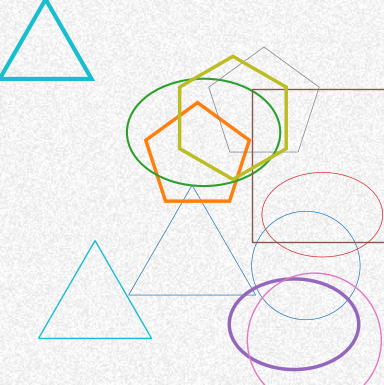[{"shape": "circle", "thickness": 0.5, "radius": 0.7, "center": [0.794, 0.31]}, {"shape": "triangle", "thickness": 0.5, "radius": 0.95, "center": [0.499, 0.329]}, {"shape": "pentagon", "thickness": 2.5, "radius": 0.71, "center": [0.513, 0.592]}, {"shape": "oval", "thickness": 1.5, "radius": 1.0, "center": [0.529, 0.656]}, {"shape": "oval", "thickness": 0.5, "radius": 0.78, "center": [0.837, 0.442]}, {"shape": "oval", "thickness": 2.5, "radius": 0.84, "center": [0.764, 0.158]}, {"shape": "square", "thickness": 1, "radius": 0.99, "center": [0.853, 0.57]}, {"shape": "circle", "thickness": 1, "radius": 0.87, "center": [0.817, 0.117]}, {"shape": "pentagon", "thickness": 0.5, "radius": 0.75, "center": [0.686, 0.727]}, {"shape": "hexagon", "thickness": 2.5, "radius": 0.8, "center": [0.605, 0.694]}, {"shape": "triangle", "thickness": 1, "radius": 0.85, "center": [0.247, 0.206]}, {"shape": "triangle", "thickness": 3, "radius": 0.69, "center": [0.118, 0.864]}]